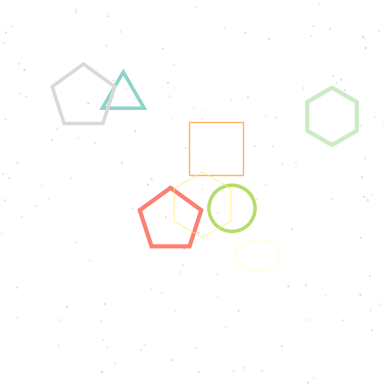[{"shape": "triangle", "thickness": 2.5, "radius": 0.31, "center": [0.32, 0.75]}, {"shape": "oval", "thickness": 0.5, "radius": 0.29, "center": [0.67, 0.336]}, {"shape": "pentagon", "thickness": 3, "radius": 0.42, "center": [0.443, 0.428]}, {"shape": "square", "thickness": 1, "radius": 0.35, "center": [0.56, 0.615]}, {"shape": "circle", "thickness": 2.5, "radius": 0.3, "center": [0.603, 0.459]}, {"shape": "pentagon", "thickness": 2.5, "radius": 0.43, "center": [0.217, 0.748]}, {"shape": "hexagon", "thickness": 3, "radius": 0.37, "center": [0.862, 0.698]}, {"shape": "hexagon", "thickness": 0.5, "radius": 0.43, "center": [0.526, 0.468]}]